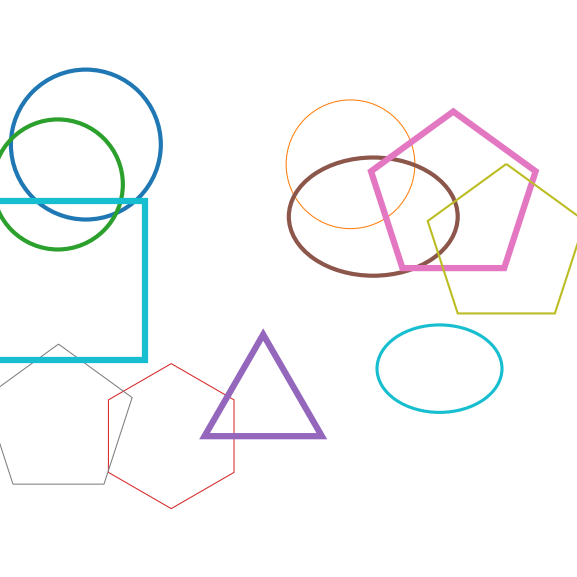[{"shape": "circle", "thickness": 2, "radius": 0.65, "center": [0.149, 0.749]}, {"shape": "circle", "thickness": 0.5, "radius": 0.56, "center": [0.607, 0.715]}, {"shape": "circle", "thickness": 2, "radius": 0.56, "center": [0.1, 0.68]}, {"shape": "hexagon", "thickness": 0.5, "radius": 0.63, "center": [0.296, 0.244]}, {"shape": "triangle", "thickness": 3, "radius": 0.59, "center": [0.456, 0.303]}, {"shape": "oval", "thickness": 2, "radius": 0.73, "center": [0.646, 0.624]}, {"shape": "pentagon", "thickness": 3, "radius": 0.75, "center": [0.785, 0.656]}, {"shape": "pentagon", "thickness": 0.5, "radius": 0.67, "center": [0.101, 0.269]}, {"shape": "pentagon", "thickness": 1, "radius": 0.72, "center": [0.877, 0.572]}, {"shape": "square", "thickness": 3, "radius": 0.69, "center": [0.114, 0.513]}, {"shape": "oval", "thickness": 1.5, "radius": 0.54, "center": [0.761, 0.361]}]